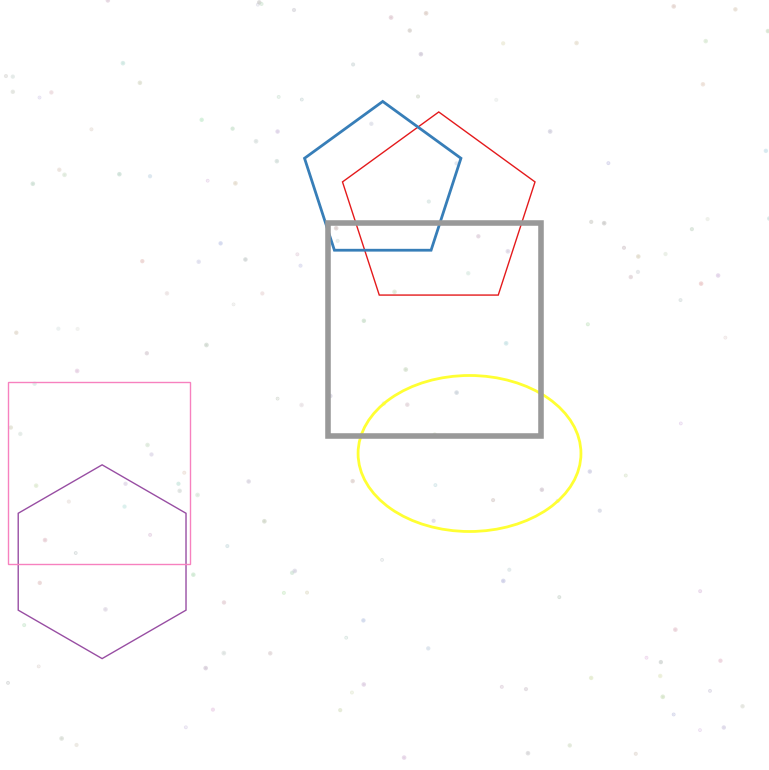[{"shape": "pentagon", "thickness": 0.5, "radius": 0.66, "center": [0.57, 0.723]}, {"shape": "pentagon", "thickness": 1, "radius": 0.53, "center": [0.497, 0.761]}, {"shape": "hexagon", "thickness": 0.5, "radius": 0.63, "center": [0.133, 0.27]}, {"shape": "oval", "thickness": 1, "radius": 0.72, "center": [0.61, 0.411]}, {"shape": "square", "thickness": 0.5, "radius": 0.59, "center": [0.129, 0.385]}, {"shape": "square", "thickness": 2, "radius": 0.69, "center": [0.565, 0.572]}]